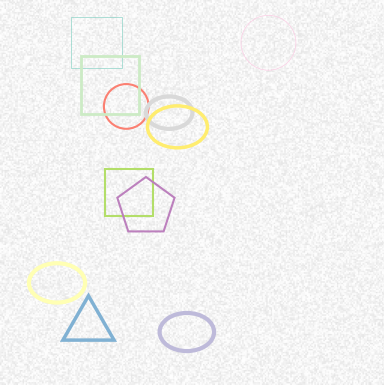[{"shape": "square", "thickness": 0.5, "radius": 0.34, "center": [0.25, 0.89]}, {"shape": "oval", "thickness": 3, "radius": 0.36, "center": [0.148, 0.265]}, {"shape": "oval", "thickness": 3, "radius": 0.35, "center": [0.485, 0.138]}, {"shape": "circle", "thickness": 1.5, "radius": 0.29, "center": [0.328, 0.724]}, {"shape": "triangle", "thickness": 2.5, "radius": 0.38, "center": [0.23, 0.155]}, {"shape": "square", "thickness": 1.5, "radius": 0.31, "center": [0.336, 0.5]}, {"shape": "circle", "thickness": 0.5, "radius": 0.36, "center": [0.697, 0.889]}, {"shape": "oval", "thickness": 3, "radius": 0.3, "center": [0.439, 0.707]}, {"shape": "pentagon", "thickness": 1.5, "radius": 0.39, "center": [0.379, 0.462]}, {"shape": "square", "thickness": 2, "radius": 0.38, "center": [0.286, 0.779]}, {"shape": "oval", "thickness": 2.5, "radius": 0.39, "center": [0.461, 0.67]}]